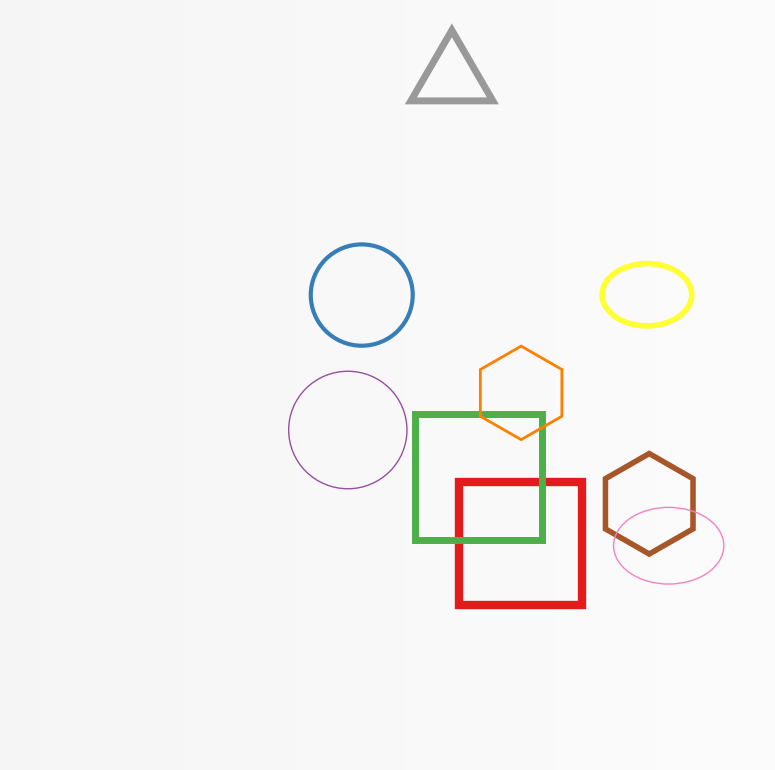[{"shape": "square", "thickness": 3, "radius": 0.4, "center": [0.672, 0.294]}, {"shape": "circle", "thickness": 1.5, "radius": 0.33, "center": [0.467, 0.617]}, {"shape": "square", "thickness": 2.5, "radius": 0.41, "center": [0.617, 0.38]}, {"shape": "circle", "thickness": 0.5, "radius": 0.38, "center": [0.449, 0.442]}, {"shape": "hexagon", "thickness": 1, "radius": 0.3, "center": [0.672, 0.49]}, {"shape": "oval", "thickness": 2, "radius": 0.29, "center": [0.835, 0.617]}, {"shape": "hexagon", "thickness": 2, "radius": 0.33, "center": [0.838, 0.346]}, {"shape": "oval", "thickness": 0.5, "radius": 0.36, "center": [0.863, 0.291]}, {"shape": "triangle", "thickness": 2.5, "radius": 0.31, "center": [0.583, 0.9]}]